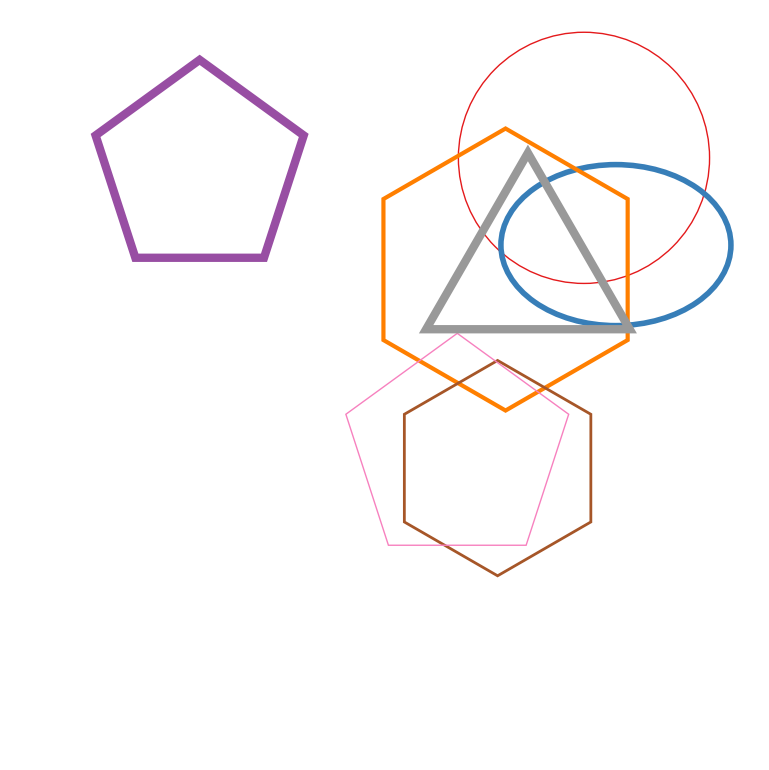[{"shape": "circle", "thickness": 0.5, "radius": 0.82, "center": [0.758, 0.795]}, {"shape": "oval", "thickness": 2, "radius": 0.75, "center": [0.8, 0.682]}, {"shape": "pentagon", "thickness": 3, "radius": 0.71, "center": [0.259, 0.78]}, {"shape": "hexagon", "thickness": 1.5, "radius": 0.92, "center": [0.657, 0.65]}, {"shape": "hexagon", "thickness": 1, "radius": 0.7, "center": [0.646, 0.392]}, {"shape": "pentagon", "thickness": 0.5, "radius": 0.76, "center": [0.594, 0.415]}, {"shape": "triangle", "thickness": 3, "radius": 0.76, "center": [0.686, 0.649]}]